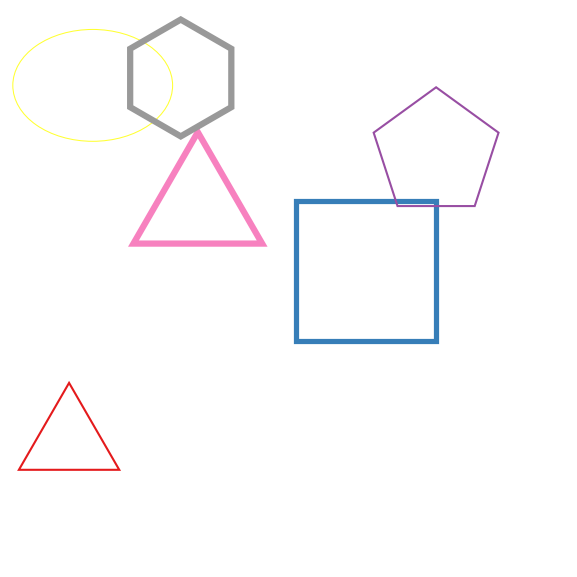[{"shape": "triangle", "thickness": 1, "radius": 0.5, "center": [0.12, 0.236]}, {"shape": "square", "thickness": 2.5, "radius": 0.6, "center": [0.634, 0.53]}, {"shape": "pentagon", "thickness": 1, "radius": 0.57, "center": [0.755, 0.734]}, {"shape": "oval", "thickness": 0.5, "radius": 0.69, "center": [0.161, 0.851]}, {"shape": "triangle", "thickness": 3, "radius": 0.64, "center": [0.342, 0.642]}, {"shape": "hexagon", "thickness": 3, "radius": 0.51, "center": [0.313, 0.864]}]